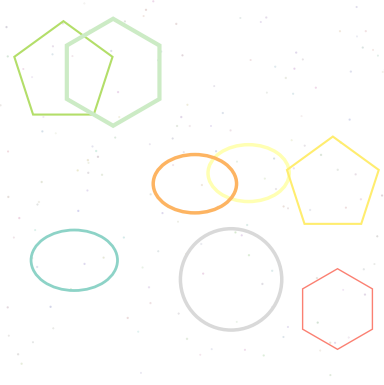[{"shape": "oval", "thickness": 2, "radius": 0.56, "center": [0.193, 0.324]}, {"shape": "oval", "thickness": 2.5, "radius": 0.53, "center": [0.646, 0.55]}, {"shape": "hexagon", "thickness": 1, "radius": 0.52, "center": [0.877, 0.197]}, {"shape": "oval", "thickness": 2.5, "radius": 0.54, "center": [0.506, 0.523]}, {"shape": "pentagon", "thickness": 1.5, "radius": 0.67, "center": [0.165, 0.811]}, {"shape": "circle", "thickness": 2.5, "radius": 0.66, "center": [0.6, 0.274]}, {"shape": "hexagon", "thickness": 3, "radius": 0.69, "center": [0.294, 0.812]}, {"shape": "pentagon", "thickness": 1.5, "radius": 0.63, "center": [0.865, 0.52]}]